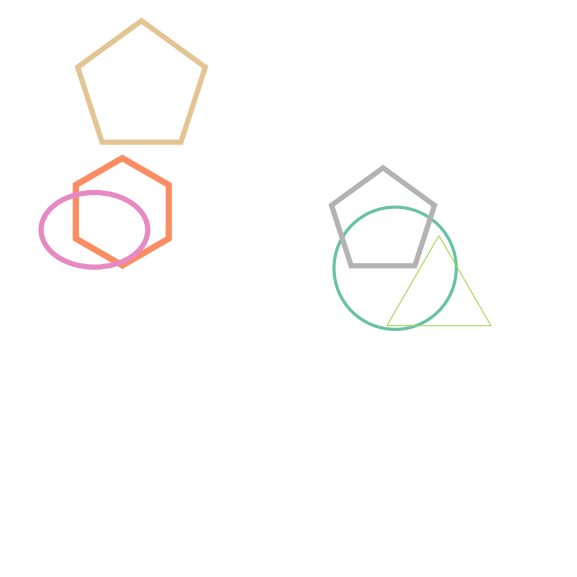[{"shape": "circle", "thickness": 1.5, "radius": 0.53, "center": [0.684, 0.535]}, {"shape": "hexagon", "thickness": 3, "radius": 0.46, "center": [0.212, 0.632]}, {"shape": "oval", "thickness": 2.5, "radius": 0.46, "center": [0.163, 0.601]}, {"shape": "triangle", "thickness": 0.5, "radius": 0.52, "center": [0.76, 0.487]}, {"shape": "pentagon", "thickness": 2.5, "radius": 0.58, "center": [0.245, 0.847]}, {"shape": "pentagon", "thickness": 2.5, "radius": 0.47, "center": [0.663, 0.615]}]